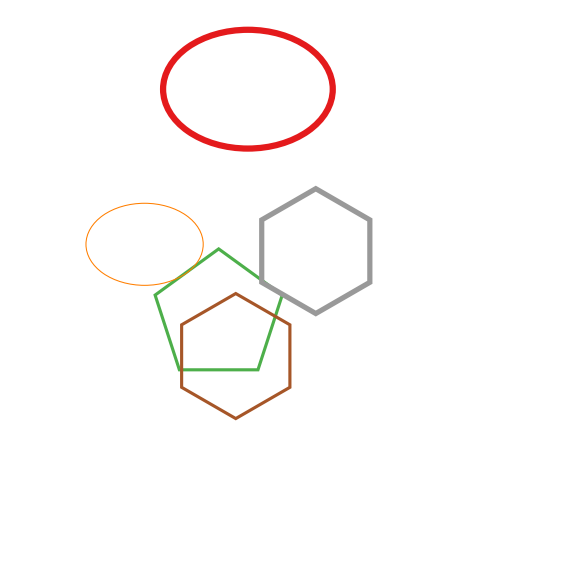[{"shape": "oval", "thickness": 3, "radius": 0.73, "center": [0.429, 0.845]}, {"shape": "pentagon", "thickness": 1.5, "radius": 0.58, "center": [0.379, 0.452]}, {"shape": "oval", "thickness": 0.5, "radius": 0.51, "center": [0.25, 0.576]}, {"shape": "hexagon", "thickness": 1.5, "radius": 0.54, "center": [0.408, 0.383]}, {"shape": "hexagon", "thickness": 2.5, "radius": 0.54, "center": [0.547, 0.564]}]